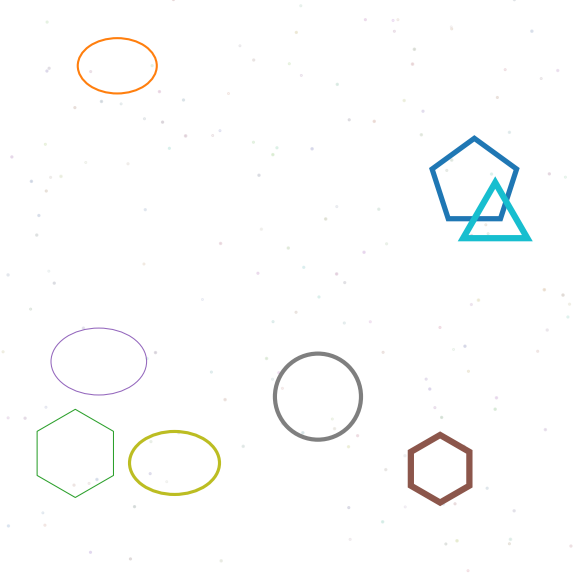[{"shape": "pentagon", "thickness": 2.5, "radius": 0.38, "center": [0.821, 0.683]}, {"shape": "oval", "thickness": 1, "radius": 0.34, "center": [0.203, 0.885]}, {"shape": "hexagon", "thickness": 0.5, "radius": 0.38, "center": [0.13, 0.214]}, {"shape": "oval", "thickness": 0.5, "radius": 0.41, "center": [0.171, 0.373]}, {"shape": "hexagon", "thickness": 3, "radius": 0.29, "center": [0.762, 0.187]}, {"shape": "circle", "thickness": 2, "radius": 0.37, "center": [0.551, 0.312]}, {"shape": "oval", "thickness": 1.5, "radius": 0.39, "center": [0.302, 0.197]}, {"shape": "triangle", "thickness": 3, "radius": 0.32, "center": [0.858, 0.619]}]